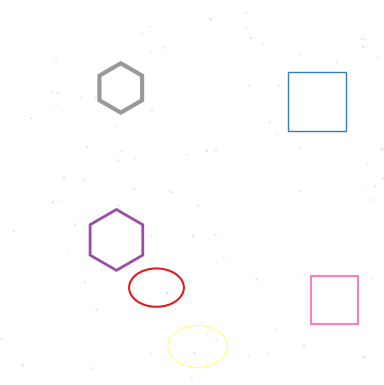[{"shape": "oval", "thickness": 1.5, "radius": 0.36, "center": [0.406, 0.253]}, {"shape": "square", "thickness": 1, "radius": 0.38, "center": [0.823, 0.736]}, {"shape": "hexagon", "thickness": 2, "radius": 0.39, "center": [0.302, 0.377]}, {"shape": "oval", "thickness": 0.5, "radius": 0.39, "center": [0.513, 0.1]}, {"shape": "square", "thickness": 1.5, "radius": 0.31, "center": [0.868, 0.221]}, {"shape": "hexagon", "thickness": 3, "radius": 0.32, "center": [0.314, 0.772]}]